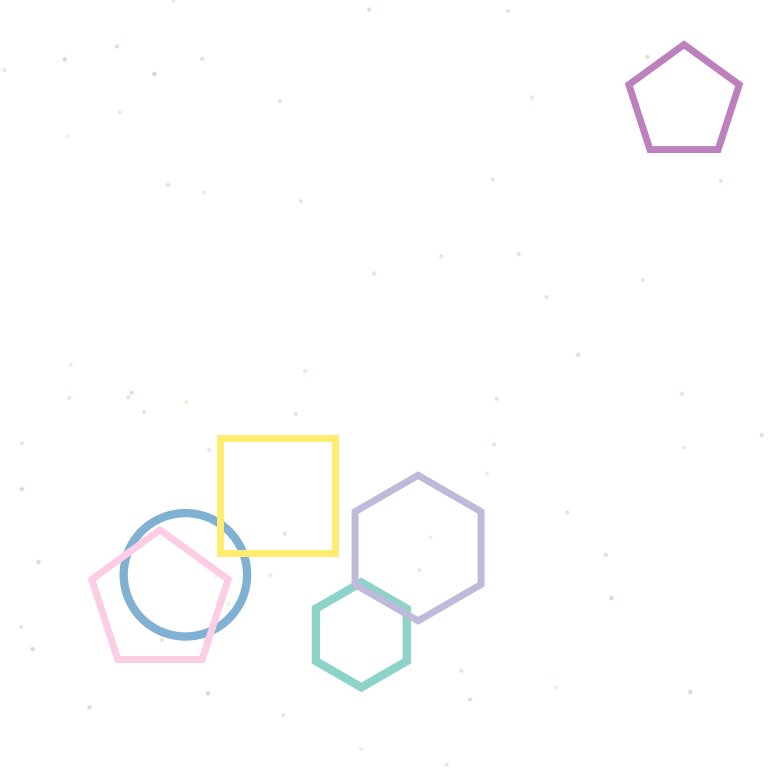[{"shape": "hexagon", "thickness": 3, "radius": 0.34, "center": [0.469, 0.175]}, {"shape": "hexagon", "thickness": 2.5, "radius": 0.47, "center": [0.543, 0.288]}, {"shape": "circle", "thickness": 3, "radius": 0.4, "center": [0.241, 0.253]}, {"shape": "pentagon", "thickness": 2.5, "radius": 0.47, "center": [0.208, 0.219]}, {"shape": "pentagon", "thickness": 2.5, "radius": 0.38, "center": [0.888, 0.867]}, {"shape": "square", "thickness": 2.5, "radius": 0.37, "center": [0.36, 0.356]}]